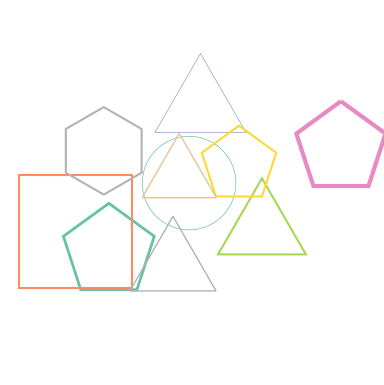[{"shape": "circle", "thickness": 0.5, "radius": 0.61, "center": [0.491, 0.524]}, {"shape": "pentagon", "thickness": 2, "radius": 0.62, "center": [0.283, 0.348]}, {"shape": "square", "thickness": 1.5, "radius": 0.73, "center": [0.196, 0.398]}, {"shape": "triangle", "thickness": 0.5, "radius": 0.68, "center": [0.521, 0.724]}, {"shape": "pentagon", "thickness": 3, "radius": 0.61, "center": [0.886, 0.615]}, {"shape": "triangle", "thickness": 1.5, "radius": 0.66, "center": [0.68, 0.405]}, {"shape": "pentagon", "thickness": 1.5, "radius": 0.51, "center": [0.621, 0.572]}, {"shape": "triangle", "thickness": 1, "radius": 0.56, "center": [0.466, 0.542]}, {"shape": "hexagon", "thickness": 1.5, "radius": 0.57, "center": [0.269, 0.608]}, {"shape": "triangle", "thickness": 1, "radius": 0.65, "center": [0.449, 0.309]}]